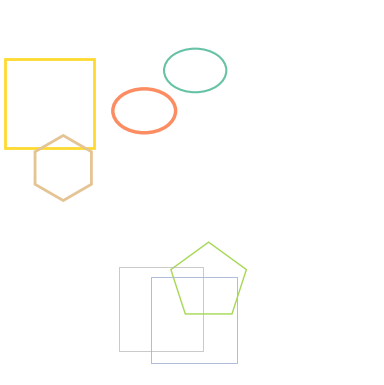[{"shape": "oval", "thickness": 1.5, "radius": 0.4, "center": [0.507, 0.817]}, {"shape": "oval", "thickness": 2.5, "radius": 0.41, "center": [0.375, 0.712]}, {"shape": "square", "thickness": 0.5, "radius": 0.56, "center": [0.504, 0.168]}, {"shape": "pentagon", "thickness": 1, "radius": 0.52, "center": [0.542, 0.268]}, {"shape": "square", "thickness": 2, "radius": 0.58, "center": [0.128, 0.731]}, {"shape": "hexagon", "thickness": 2, "radius": 0.42, "center": [0.164, 0.564]}, {"shape": "square", "thickness": 0.5, "radius": 0.55, "center": [0.418, 0.197]}]